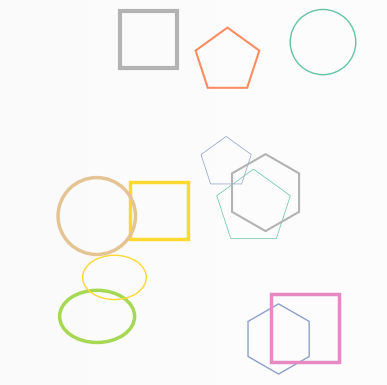[{"shape": "circle", "thickness": 1, "radius": 0.42, "center": [0.834, 0.891]}, {"shape": "pentagon", "thickness": 0.5, "radius": 0.5, "center": [0.654, 0.461]}, {"shape": "pentagon", "thickness": 1.5, "radius": 0.43, "center": [0.587, 0.842]}, {"shape": "hexagon", "thickness": 1, "radius": 0.46, "center": [0.719, 0.12]}, {"shape": "pentagon", "thickness": 0.5, "radius": 0.34, "center": [0.584, 0.577]}, {"shape": "square", "thickness": 2.5, "radius": 0.44, "center": [0.787, 0.148]}, {"shape": "oval", "thickness": 2.5, "radius": 0.48, "center": [0.251, 0.178]}, {"shape": "oval", "thickness": 1, "radius": 0.41, "center": [0.295, 0.279]}, {"shape": "square", "thickness": 2.5, "radius": 0.37, "center": [0.41, 0.453]}, {"shape": "circle", "thickness": 2.5, "radius": 0.5, "center": [0.25, 0.439]}, {"shape": "square", "thickness": 3, "radius": 0.37, "center": [0.383, 0.898]}, {"shape": "hexagon", "thickness": 1.5, "radius": 0.5, "center": [0.685, 0.5]}]